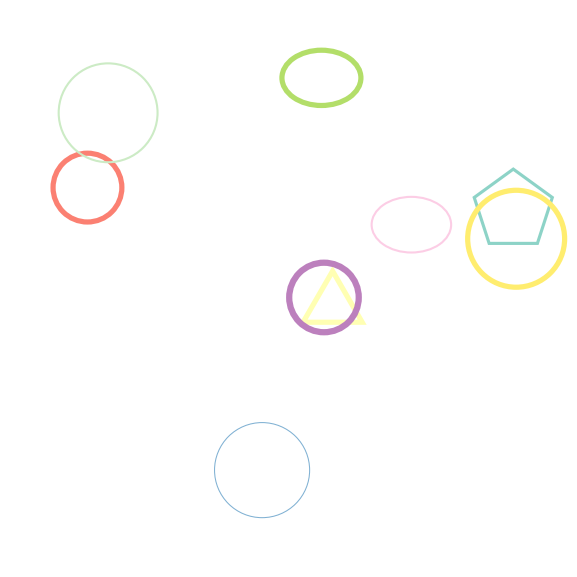[{"shape": "pentagon", "thickness": 1.5, "radius": 0.36, "center": [0.889, 0.635]}, {"shape": "triangle", "thickness": 2.5, "radius": 0.3, "center": [0.576, 0.471]}, {"shape": "circle", "thickness": 2.5, "radius": 0.3, "center": [0.151, 0.674]}, {"shape": "circle", "thickness": 0.5, "radius": 0.41, "center": [0.454, 0.185]}, {"shape": "oval", "thickness": 2.5, "radius": 0.34, "center": [0.557, 0.864]}, {"shape": "oval", "thickness": 1, "radius": 0.34, "center": [0.712, 0.61]}, {"shape": "circle", "thickness": 3, "radius": 0.3, "center": [0.561, 0.484]}, {"shape": "circle", "thickness": 1, "radius": 0.43, "center": [0.187, 0.804]}, {"shape": "circle", "thickness": 2.5, "radius": 0.42, "center": [0.894, 0.586]}]